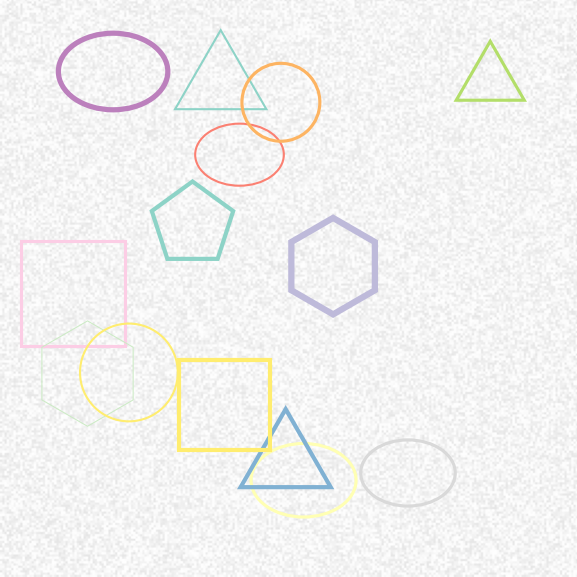[{"shape": "triangle", "thickness": 1, "radius": 0.46, "center": [0.382, 0.856]}, {"shape": "pentagon", "thickness": 2, "radius": 0.37, "center": [0.333, 0.611]}, {"shape": "oval", "thickness": 1.5, "radius": 0.45, "center": [0.526, 0.168]}, {"shape": "hexagon", "thickness": 3, "radius": 0.42, "center": [0.577, 0.538]}, {"shape": "oval", "thickness": 1, "radius": 0.38, "center": [0.415, 0.731]}, {"shape": "triangle", "thickness": 2, "radius": 0.45, "center": [0.495, 0.201]}, {"shape": "circle", "thickness": 1.5, "radius": 0.34, "center": [0.486, 0.822]}, {"shape": "triangle", "thickness": 1.5, "radius": 0.34, "center": [0.849, 0.86]}, {"shape": "square", "thickness": 1.5, "radius": 0.45, "center": [0.126, 0.491]}, {"shape": "oval", "thickness": 1.5, "radius": 0.41, "center": [0.706, 0.18]}, {"shape": "oval", "thickness": 2.5, "radius": 0.47, "center": [0.196, 0.875]}, {"shape": "hexagon", "thickness": 0.5, "radius": 0.46, "center": [0.152, 0.352]}, {"shape": "circle", "thickness": 1, "radius": 0.42, "center": [0.223, 0.354]}, {"shape": "square", "thickness": 2, "radius": 0.39, "center": [0.389, 0.298]}]